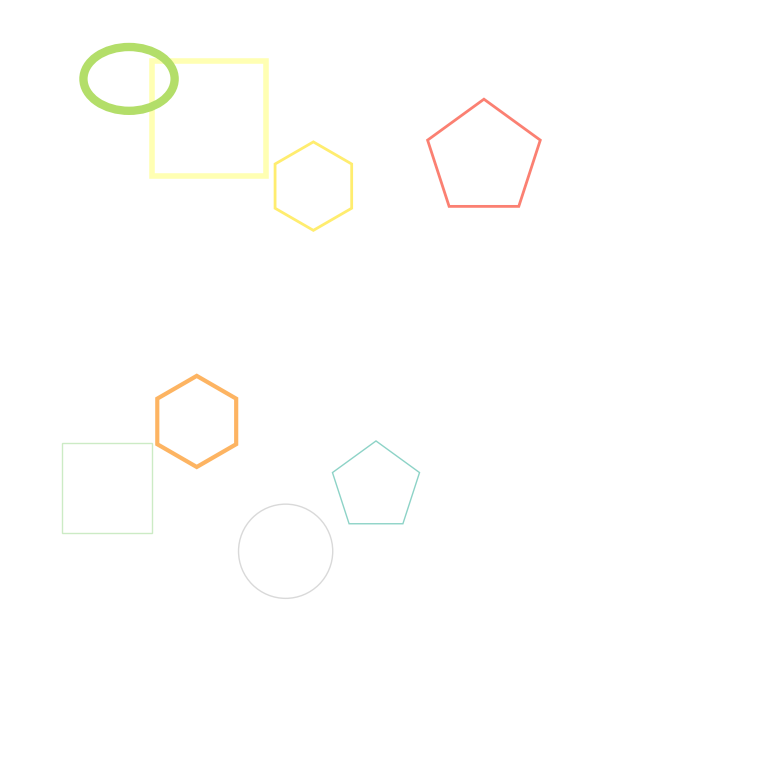[{"shape": "pentagon", "thickness": 0.5, "radius": 0.3, "center": [0.488, 0.368]}, {"shape": "square", "thickness": 2, "radius": 0.37, "center": [0.272, 0.846]}, {"shape": "pentagon", "thickness": 1, "radius": 0.38, "center": [0.628, 0.794]}, {"shape": "hexagon", "thickness": 1.5, "radius": 0.3, "center": [0.256, 0.453]}, {"shape": "oval", "thickness": 3, "radius": 0.3, "center": [0.168, 0.898]}, {"shape": "circle", "thickness": 0.5, "radius": 0.31, "center": [0.371, 0.284]}, {"shape": "square", "thickness": 0.5, "radius": 0.29, "center": [0.139, 0.367]}, {"shape": "hexagon", "thickness": 1, "radius": 0.29, "center": [0.407, 0.758]}]